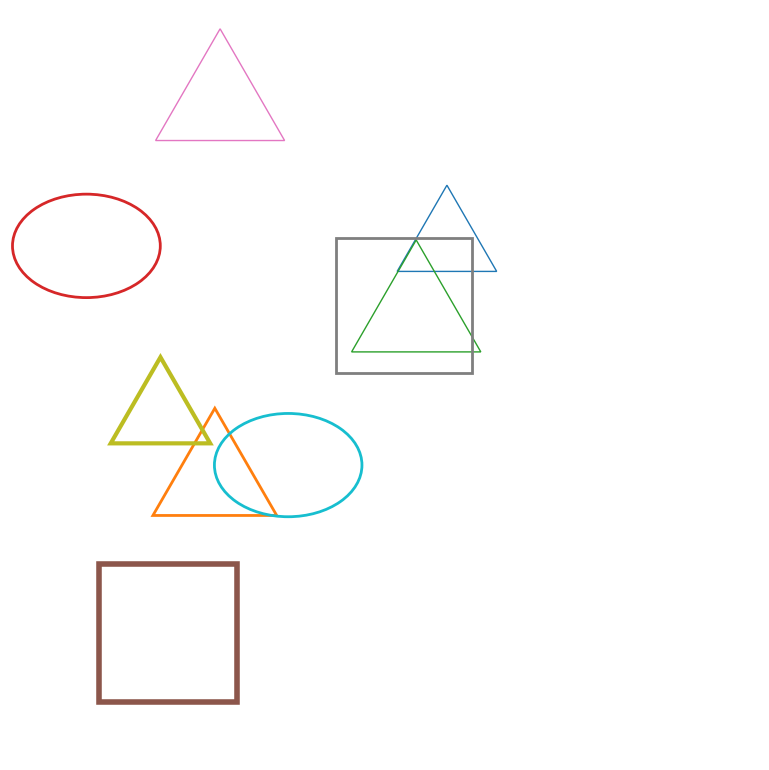[{"shape": "triangle", "thickness": 0.5, "radius": 0.37, "center": [0.58, 0.685]}, {"shape": "triangle", "thickness": 1, "radius": 0.46, "center": [0.279, 0.377]}, {"shape": "triangle", "thickness": 0.5, "radius": 0.48, "center": [0.541, 0.591]}, {"shape": "oval", "thickness": 1, "radius": 0.48, "center": [0.112, 0.681]}, {"shape": "square", "thickness": 2, "radius": 0.45, "center": [0.218, 0.178]}, {"shape": "triangle", "thickness": 0.5, "radius": 0.48, "center": [0.286, 0.866]}, {"shape": "square", "thickness": 1, "radius": 0.44, "center": [0.524, 0.603]}, {"shape": "triangle", "thickness": 1.5, "radius": 0.37, "center": [0.208, 0.462]}, {"shape": "oval", "thickness": 1, "radius": 0.48, "center": [0.374, 0.396]}]